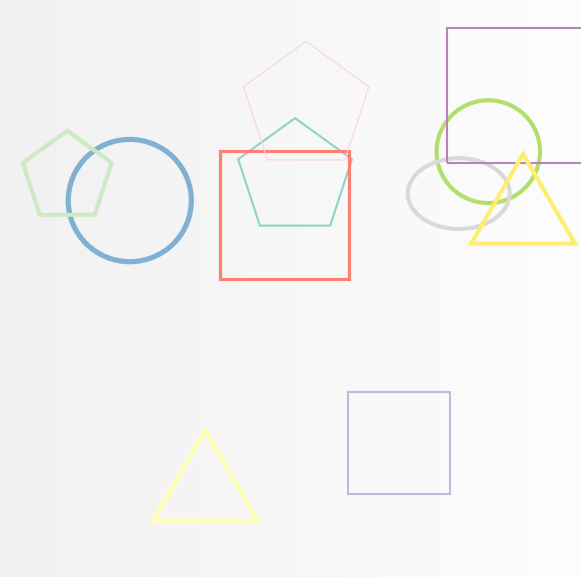[{"shape": "pentagon", "thickness": 1, "radius": 0.51, "center": [0.508, 0.692]}, {"shape": "triangle", "thickness": 2, "radius": 0.52, "center": [0.353, 0.149]}, {"shape": "square", "thickness": 1, "radius": 0.44, "center": [0.687, 0.232]}, {"shape": "square", "thickness": 1.5, "radius": 0.55, "center": [0.489, 0.626]}, {"shape": "circle", "thickness": 2.5, "radius": 0.53, "center": [0.223, 0.652]}, {"shape": "circle", "thickness": 2, "radius": 0.44, "center": [0.84, 0.737]}, {"shape": "pentagon", "thickness": 0.5, "radius": 0.57, "center": [0.527, 0.814]}, {"shape": "oval", "thickness": 2, "radius": 0.44, "center": [0.789, 0.664]}, {"shape": "square", "thickness": 1, "radius": 0.58, "center": [0.886, 0.833]}, {"shape": "pentagon", "thickness": 2, "radius": 0.4, "center": [0.116, 0.692]}, {"shape": "triangle", "thickness": 2, "radius": 0.52, "center": [0.9, 0.629]}]